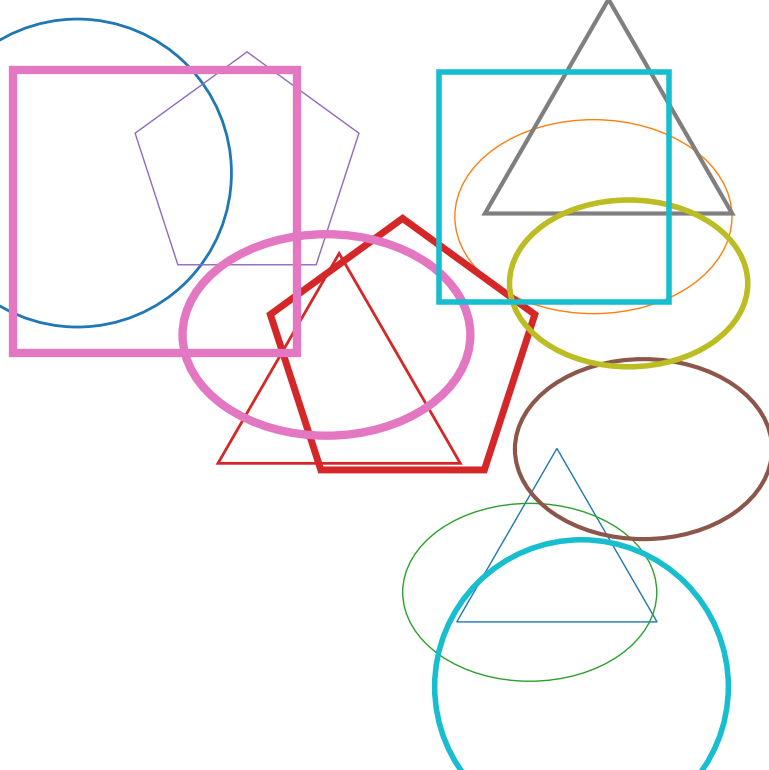[{"shape": "circle", "thickness": 1, "radius": 1.0, "center": [0.101, 0.775]}, {"shape": "triangle", "thickness": 0.5, "radius": 0.75, "center": [0.723, 0.267]}, {"shape": "oval", "thickness": 0.5, "radius": 0.9, "center": [0.771, 0.719]}, {"shape": "oval", "thickness": 0.5, "radius": 0.82, "center": [0.688, 0.231]}, {"shape": "triangle", "thickness": 1, "radius": 0.91, "center": [0.44, 0.489]}, {"shape": "pentagon", "thickness": 2.5, "radius": 0.9, "center": [0.523, 0.536]}, {"shape": "pentagon", "thickness": 0.5, "radius": 0.76, "center": [0.321, 0.78]}, {"shape": "oval", "thickness": 1.5, "radius": 0.83, "center": [0.836, 0.417]}, {"shape": "square", "thickness": 3, "radius": 0.92, "center": [0.202, 0.725]}, {"shape": "oval", "thickness": 3, "radius": 0.93, "center": [0.424, 0.565]}, {"shape": "triangle", "thickness": 1.5, "radius": 0.93, "center": [0.79, 0.815]}, {"shape": "oval", "thickness": 2, "radius": 0.77, "center": [0.816, 0.632]}, {"shape": "square", "thickness": 2, "radius": 0.75, "center": [0.72, 0.758]}, {"shape": "circle", "thickness": 2, "radius": 0.95, "center": [0.755, 0.108]}]